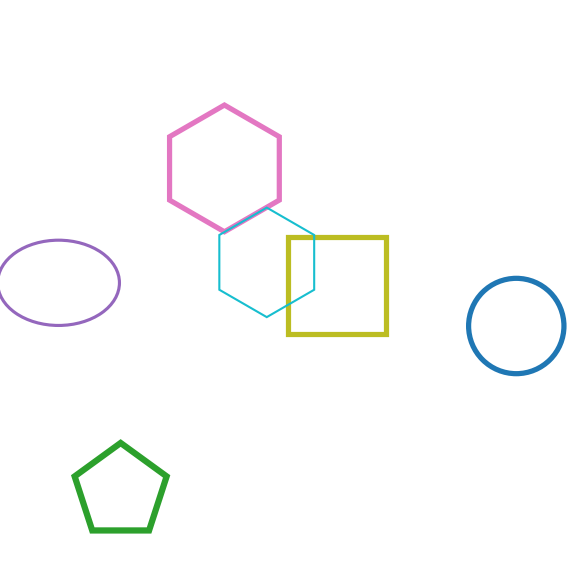[{"shape": "circle", "thickness": 2.5, "radius": 0.41, "center": [0.894, 0.435]}, {"shape": "pentagon", "thickness": 3, "radius": 0.42, "center": [0.209, 0.148]}, {"shape": "oval", "thickness": 1.5, "radius": 0.53, "center": [0.101, 0.509]}, {"shape": "hexagon", "thickness": 2.5, "radius": 0.55, "center": [0.389, 0.708]}, {"shape": "square", "thickness": 2.5, "radius": 0.42, "center": [0.584, 0.505]}, {"shape": "hexagon", "thickness": 1, "radius": 0.47, "center": [0.462, 0.545]}]